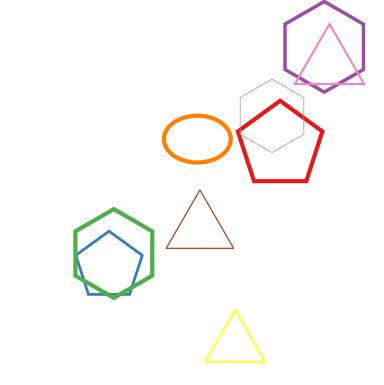[{"shape": "pentagon", "thickness": 3, "radius": 0.58, "center": [0.728, 0.623]}, {"shape": "pentagon", "thickness": 2, "radius": 0.45, "center": [0.283, 0.309]}, {"shape": "hexagon", "thickness": 3, "radius": 0.58, "center": [0.296, 0.342]}, {"shape": "hexagon", "thickness": 2.5, "radius": 0.59, "center": [0.842, 0.878]}, {"shape": "oval", "thickness": 3, "radius": 0.43, "center": [0.513, 0.639]}, {"shape": "triangle", "thickness": 1.5, "radius": 0.45, "center": [0.611, 0.105]}, {"shape": "triangle", "thickness": 1, "radius": 0.51, "center": [0.519, 0.405]}, {"shape": "triangle", "thickness": 1.5, "radius": 0.52, "center": [0.856, 0.834]}, {"shape": "hexagon", "thickness": 0.5, "radius": 0.48, "center": [0.707, 0.699]}]